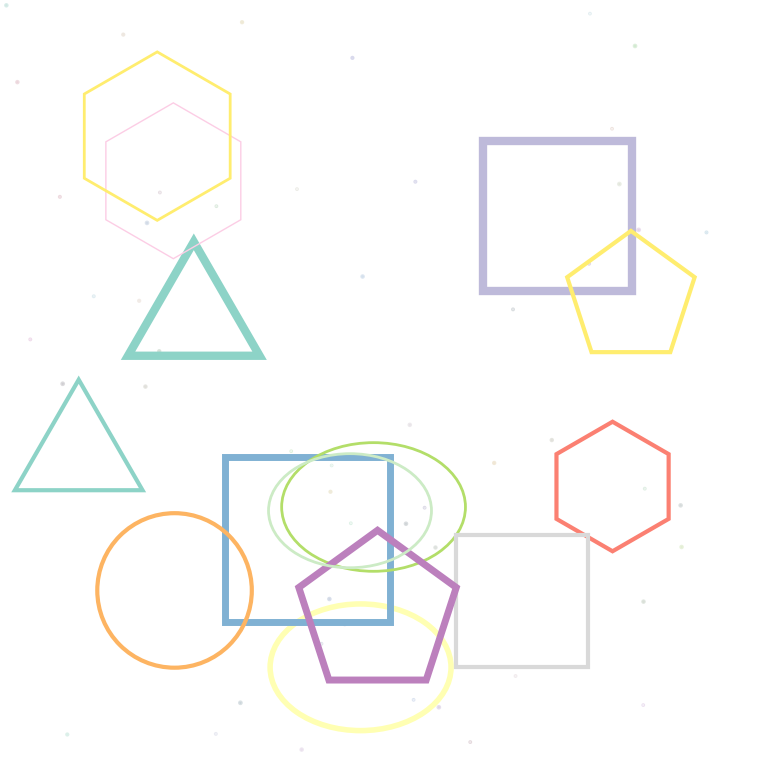[{"shape": "triangle", "thickness": 1.5, "radius": 0.48, "center": [0.102, 0.411]}, {"shape": "triangle", "thickness": 3, "radius": 0.49, "center": [0.252, 0.587]}, {"shape": "oval", "thickness": 2, "radius": 0.59, "center": [0.468, 0.133]}, {"shape": "square", "thickness": 3, "radius": 0.49, "center": [0.724, 0.72]}, {"shape": "hexagon", "thickness": 1.5, "radius": 0.42, "center": [0.796, 0.368]}, {"shape": "square", "thickness": 2.5, "radius": 0.54, "center": [0.399, 0.299]}, {"shape": "circle", "thickness": 1.5, "radius": 0.5, "center": [0.227, 0.233]}, {"shape": "oval", "thickness": 1, "radius": 0.6, "center": [0.485, 0.342]}, {"shape": "hexagon", "thickness": 0.5, "radius": 0.51, "center": [0.225, 0.765]}, {"shape": "square", "thickness": 1.5, "radius": 0.43, "center": [0.678, 0.219]}, {"shape": "pentagon", "thickness": 2.5, "radius": 0.54, "center": [0.49, 0.204]}, {"shape": "oval", "thickness": 1, "radius": 0.53, "center": [0.455, 0.337]}, {"shape": "hexagon", "thickness": 1, "radius": 0.55, "center": [0.204, 0.823]}, {"shape": "pentagon", "thickness": 1.5, "radius": 0.44, "center": [0.819, 0.613]}]